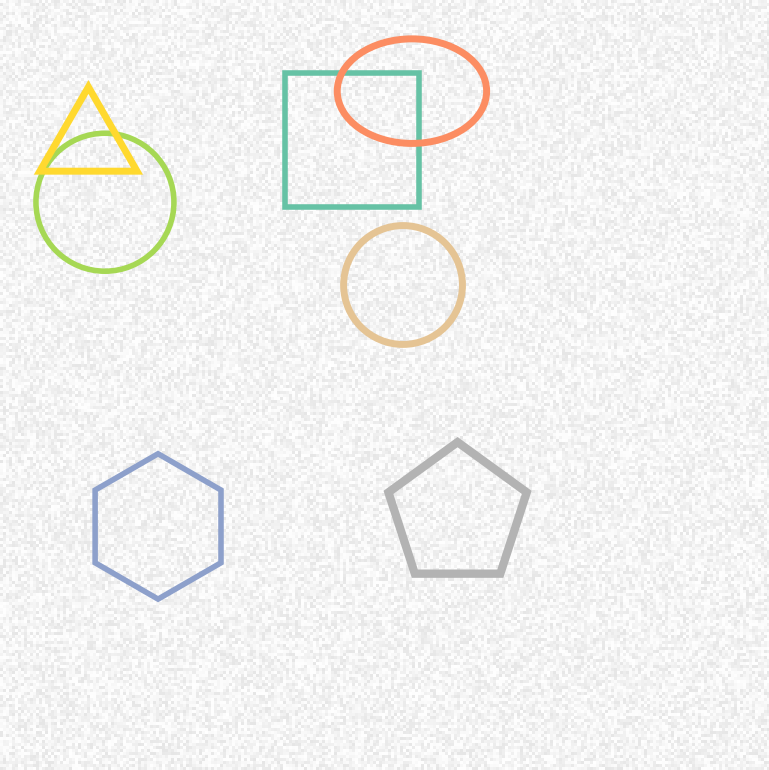[{"shape": "square", "thickness": 2, "radius": 0.44, "center": [0.457, 0.818]}, {"shape": "oval", "thickness": 2.5, "radius": 0.48, "center": [0.535, 0.882]}, {"shape": "hexagon", "thickness": 2, "radius": 0.47, "center": [0.205, 0.316]}, {"shape": "circle", "thickness": 2, "radius": 0.45, "center": [0.136, 0.737]}, {"shape": "triangle", "thickness": 2.5, "radius": 0.36, "center": [0.115, 0.814]}, {"shape": "circle", "thickness": 2.5, "radius": 0.39, "center": [0.523, 0.63]}, {"shape": "pentagon", "thickness": 3, "radius": 0.47, "center": [0.594, 0.331]}]